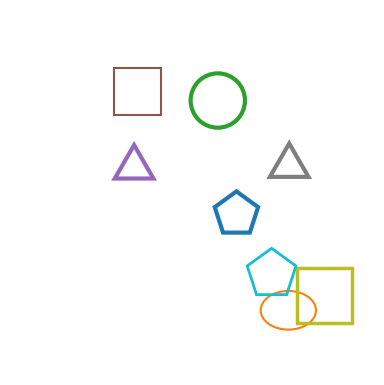[{"shape": "pentagon", "thickness": 3, "radius": 0.3, "center": [0.614, 0.444]}, {"shape": "oval", "thickness": 1.5, "radius": 0.36, "center": [0.749, 0.194]}, {"shape": "circle", "thickness": 3, "radius": 0.35, "center": [0.566, 0.739]}, {"shape": "triangle", "thickness": 3, "radius": 0.29, "center": [0.348, 0.565]}, {"shape": "square", "thickness": 1.5, "radius": 0.31, "center": [0.357, 0.763]}, {"shape": "triangle", "thickness": 3, "radius": 0.29, "center": [0.751, 0.57]}, {"shape": "square", "thickness": 2.5, "radius": 0.36, "center": [0.843, 0.232]}, {"shape": "pentagon", "thickness": 2, "radius": 0.33, "center": [0.705, 0.289]}]